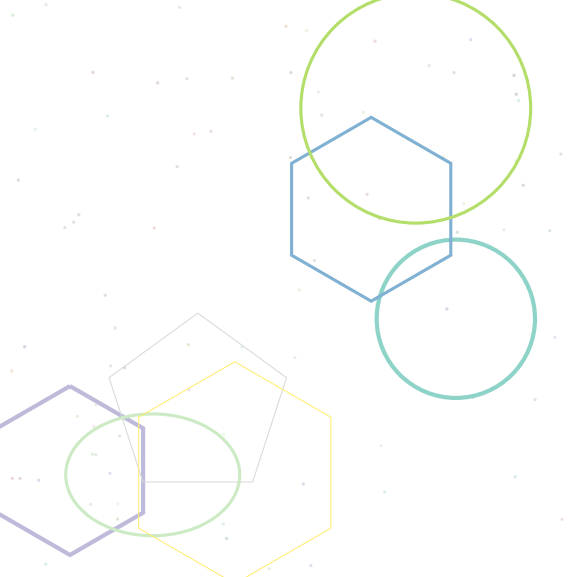[{"shape": "circle", "thickness": 2, "radius": 0.69, "center": [0.789, 0.447]}, {"shape": "hexagon", "thickness": 2, "radius": 0.73, "center": [0.121, 0.184]}, {"shape": "hexagon", "thickness": 1.5, "radius": 0.8, "center": [0.643, 0.637]}, {"shape": "circle", "thickness": 1.5, "radius": 0.99, "center": [0.72, 0.812]}, {"shape": "pentagon", "thickness": 0.5, "radius": 0.81, "center": [0.343, 0.295]}, {"shape": "oval", "thickness": 1.5, "radius": 0.75, "center": [0.264, 0.177]}, {"shape": "hexagon", "thickness": 0.5, "radius": 0.96, "center": [0.407, 0.181]}]